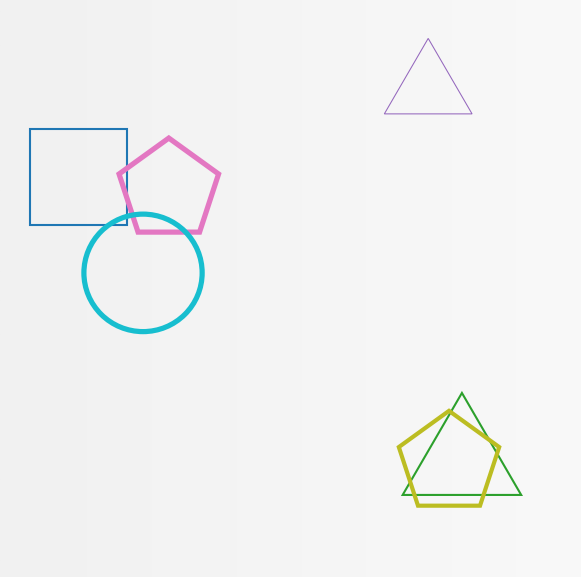[{"shape": "square", "thickness": 1, "radius": 0.42, "center": [0.136, 0.693]}, {"shape": "triangle", "thickness": 1, "radius": 0.59, "center": [0.795, 0.201]}, {"shape": "triangle", "thickness": 0.5, "radius": 0.44, "center": [0.737, 0.846]}, {"shape": "pentagon", "thickness": 2.5, "radius": 0.45, "center": [0.29, 0.67]}, {"shape": "pentagon", "thickness": 2, "radius": 0.45, "center": [0.772, 0.197]}, {"shape": "circle", "thickness": 2.5, "radius": 0.51, "center": [0.246, 0.527]}]